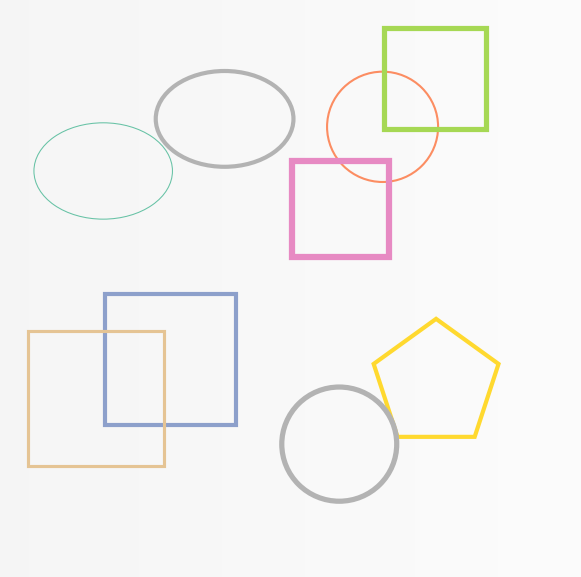[{"shape": "oval", "thickness": 0.5, "radius": 0.6, "center": [0.178, 0.703]}, {"shape": "circle", "thickness": 1, "radius": 0.48, "center": [0.658, 0.78]}, {"shape": "square", "thickness": 2, "radius": 0.57, "center": [0.294, 0.376]}, {"shape": "square", "thickness": 3, "radius": 0.41, "center": [0.586, 0.638]}, {"shape": "square", "thickness": 2.5, "radius": 0.44, "center": [0.748, 0.863]}, {"shape": "pentagon", "thickness": 2, "radius": 0.56, "center": [0.75, 0.334]}, {"shape": "square", "thickness": 1.5, "radius": 0.58, "center": [0.165, 0.308]}, {"shape": "circle", "thickness": 2.5, "radius": 0.49, "center": [0.584, 0.23]}, {"shape": "oval", "thickness": 2, "radius": 0.59, "center": [0.386, 0.793]}]